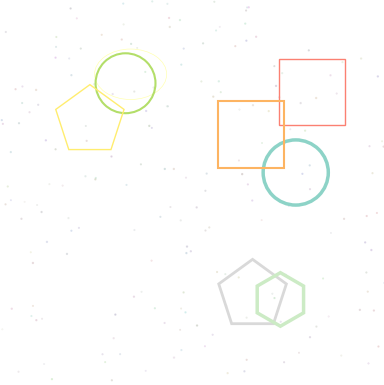[{"shape": "circle", "thickness": 2.5, "radius": 0.42, "center": [0.768, 0.552]}, {"shape": "oval", "thickness": 0.5, "radius": 0.47, "center": [0.339, 0.807]}, {"shape": "square", "thickness": 1, "radius": 0.43, "center": [0.81, 0.76]}, {"shape": "square", "thickness": 1.5, "radius": 0.43, "center": [0.652, 0.651]}, {"shape": "circle", "thickness": 1.5, "radius": 0.39, "center": [0.326, 0.784]}, {"shape": "pentagon", "thickness": 2, "radius": 0.46, "center": [0.656, 0.234]}, {"shape": "hexagon", "thickness": 2.5, "radius": 0.35, "center": [0.728, 0.222]}, {"shape": "pentagon", "thickness": 1, "radius": 0.47, "center": [0.233, 0.687]}]